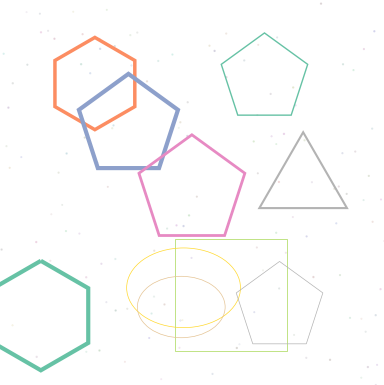[{"shape": "pentagon", "thickness": 1, "radius": 0.59, "center": [0.687, 0.796]}, {"shape": "hexagon", "thickness": 3, "radius": 0.71, "center": [0.106, 0.18]}, {"shape": "hexagon", "thickness": 2.5, "radius": 0.6, "center": [0.246, 0.783]}, {"shape": "pentagon", "thickness": 3, "radius": 0.68, "center": [0.334, 0.673]}, {"shape": "pentagon", "thickness": 2, "radius": 0.72, "center": [0.498, 0.505]}, {"shape": "square", "thickness": 0.5, "radius": 0.73, "center": [0.6, 0.234]}, {"shape": "oval", "thickness": 0.5, "radius": 0.74, "center": [0.477, 0.252]}, {"shape": "oval", "thickness": 0.5, "radius": 0.57, "center": [0.471, 0.203]}, {"shape": "triangle", "thickness": 1.5, "radius": 0.66, "center": [0.787, 0.525]}, {"shape": "pentagon", "thickness": 0.5, "radius": 0.59, "center": [0.726, 0.203]}]